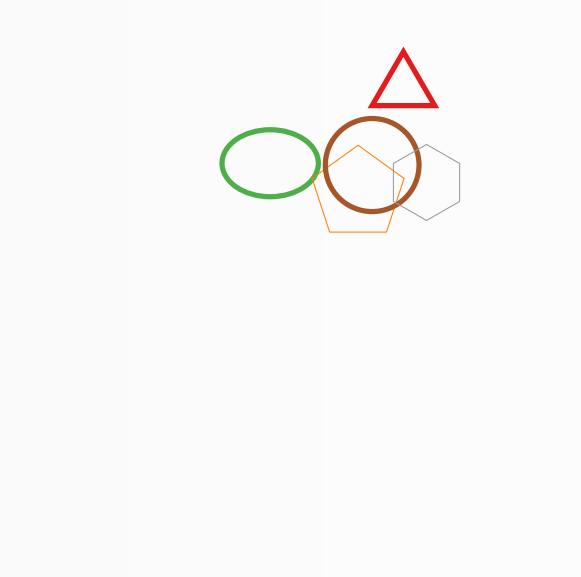[{"shape": "triangle", "thickness": 2.5, "radius": 0.31, "center": [0.694, 0.847]}, {"shape": "oval", "thickness": 2.5, "radius": 0.41, "center": [0.465, 0.716]}, {"shape": "pentagon", "thickness": 0.5, "radius": 0.42, "center": [0.616, 0.664]}, {"shape": "circle", "thickness": 2.5, "radius": 0.4, "center": [0.64, 0.713]}, {"shape": "hexagon", "thickness": 0.5, "radius": 0.33, "center": [0.734, 0.683]}]